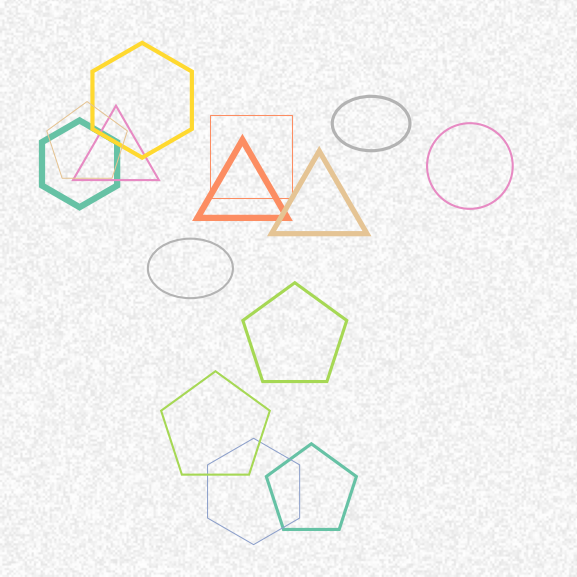[{"shape": "hexagon", "thickness": 3, "radius": 0.38, "center": [0.138, 0.715]}, {"shape": "pentagon", "thickness": 1.5, "radius": 0.41, "center": [0.539, 0.149]}, {"shape": "square", "thickness": 0.5, "radius": 0.36, "center": [0.434, 0.728]}, {"shape": "triangle", "thickness": 3, "radius": 0.45, "center": [0.42, 0.667]}, {"shape": "hexagon", "thickness": 0.5, "radius": 0.46, "center": [0.439, 0.148]}, {"shape": "triangle", "thickness": 1, "radius": 0.43, "center": [0.201, 0.73]}, {"shape": "circle", "thickness": 1, "radius": 0.37, "center": [0.814, 0.712]}, {"shape": "pentagon", "thickness": 1, "radius": 0.49, "center": [0.373, 0.257]}, {"shape": "pentagon", "thickness": 1.5, "radius": 0.47, "center": [0.51, 0.415]}, {"shape": "hexagon", "thickness": 2, "radius": 0.5, "center": [0.246, 0.826]}, {"shape": "triangle", "thickness": 2.5, "radius": 0.48, "center": [0.553, 0.642]}, {"shape": "pentagon", "thickness": 0.5, "radius": 0.37, "center": [0.151, 0.75]}, {"shape": "oval", "thickness": 1, "radius": 0.37, "center": [0.33, 0.534]}, {"shape": "oval", "thickness": 1.5, "radius": 0.34, "center": [0.643, 0.785]}]